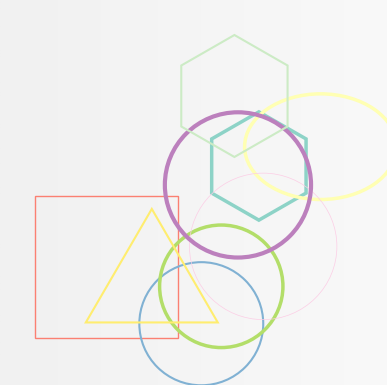[{"shape": "hexagon", "thickness": 2.5, "radius": 0.7, "center": [0.668, 0.569]}, {"shape": "oval", "thickness": 2.5, "radius": 0.98, "center": [0.827, 0.619]}, {"shape": "square", "thickness": 1, "radius": 0.92, "center": [0.275, 0.306]}, {"shape": "circle", "thickness": 1.5, "radius": 0.8, "center": [0.519, 0.159]}, {"shape": "circle", "thickness": 2.5, "radius": 0.8, "center": [0.571, 0.256]}, {"shape": "circle", "thickness": 0.5, "radius": 0.95, "center": [0.679, 0.36]}, {"shape": "circle", "thickness": 3, "radius": 0.94, "center": [0.614, 0.52]}, {"shape": "hexagon", "thickness": 1.5, "radius": 0.79, "center": [0.605, 0.751]}, {"shape": "triangle", "thickness": 1.5, "radius": 0.98, "center": [0.392, 0.261]}]